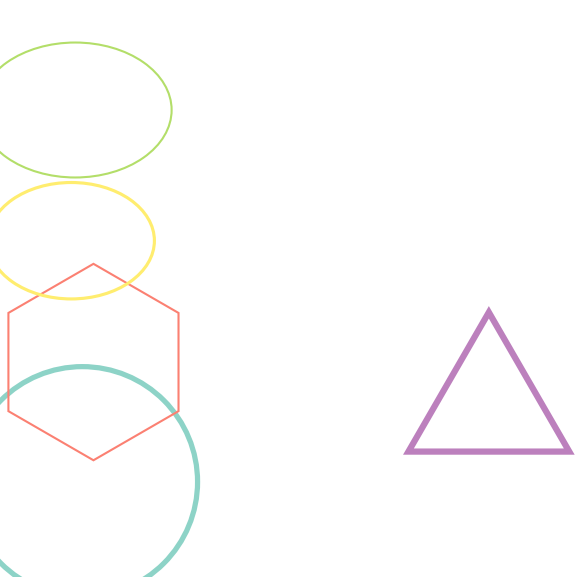[{"shape": "circle", "thickness": 2.5, "radius": 1.0, "center": [0.143, 0.165]}, {"shape": "hexagon", "thickness": 1, "radius": 0.85, "center": [0.162, 0.372]}, {"shape": "oval", "thickness": 1, "radius": 0.83, "center": [0.13, 0.809]}, {"shape": "triangle", "thickness": 3, "radius": 0.8, "center": [0.846, 0.298]}, {"shape": "oval", "thickness": 1.5, "radius": 0.72, "center": [0.123, 0.582]}]